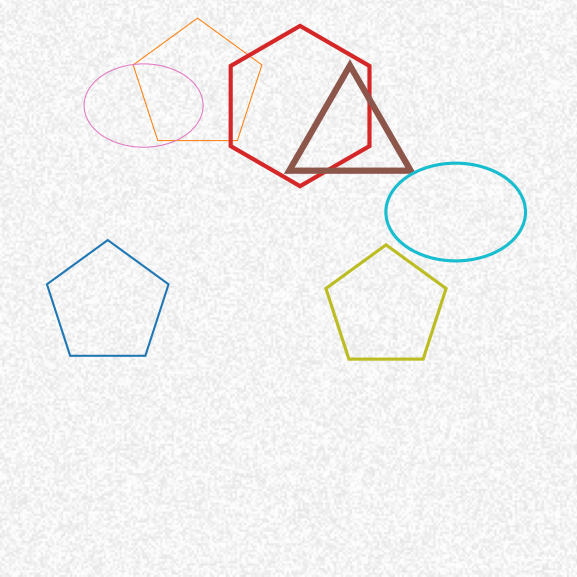[{"shape": "pentagon", "thickness": 1, "radius": 0.55, "center": [0.187, 0.473]}, {"shape": "pentagon", "thickness": 0.5, "radius": 0.59, "center": [0.342, 0.851]}, {"shape": "hexagon", "thickness": 2, "radius": 0.69, "center": [0.52, 0.816]}, {"shape": "triangle", "thickness": 3, "radius": 0.61, "center": [0.606, 0.764]}, {"shape": "oval", "thickness": 0.5, "radius": 0.52, "center": [0.249, 0.816]}, {"shape": "pentagon", "thickness": 1.5, "radius": 0.55, "center": [0.668, 0.466]}, {"shape": "oval", "thickness": 1.5, "radius": 0.6, "center": [0.789, 0.632]}]